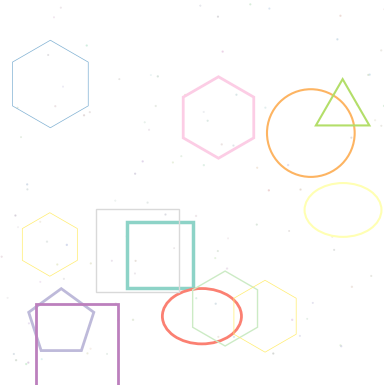[{"shape": "square", "thickness": 2.5, "radius": 0.43, "center": [0.415, 0.337]}, {"shape": "oval", "thickness": 1.5, "radius": 0.5, "center": [0.891, 0.455]}, {"shape": "pentagon", "thickness": 2, "radius": 0.44, "center": [0.159, 0.161]}, {"shape": "oval", "thickness": 2, "radius": 0.51, "center": [0.524, 0.179]}, {"shape": "hexagon", "thickness": 0.5, "radius": 0.57, "center": [0.131, 0.782]}, {"shape": "circle", "thickness": 1.5, "radius": 0.57, "center": [0.807, 0.654]}, {"shape": "triangle", "thickness": 1.5, "radius": 0.4, "center": [0.89, 0.714]}, {"shape": "hexagon", "thickness": 2, "radius": 0.53, "center": [0.568, 0.695]}, {"shape": "square", "thickness": 1, "radius": 0.54, "center": [0.358, 0.349]}, {"shape": "square", "thickness": 2, "radius": 0.54, "center": [0.2, 0.103]}, {"shape": "hexagon", "thickness": 1, "radius": 0.49, "center": [0.585, 0.199]}, {"shape": "hexagon", "thickness": 0.5, "radius": 0.41, "center": [0.129, 0.365]}, {"shape": "hexagon", "thickness": 0.5, "radius": 0.47, "center": [0.688, 0.179]}]